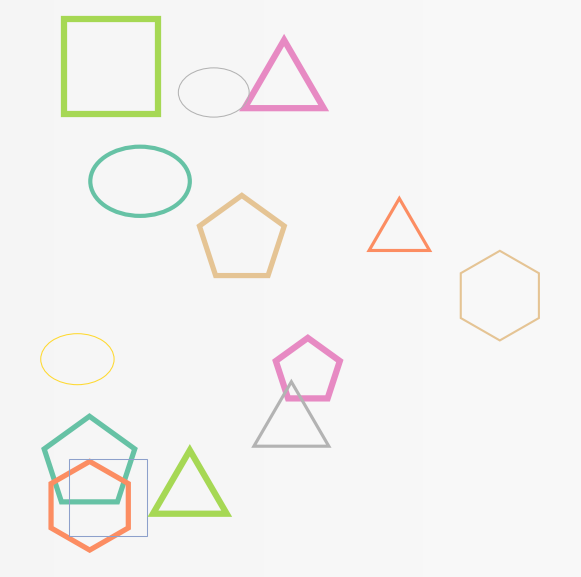[{"shape": "oval", "thickness": 2, "radius": 0.43, "center": [0.241, 0.685]}, {"shape": "pentagon", "thickness": 2.5, "radius": 0.41, "center": [0.154, 0.196]}, {"shape": "hexagon", "thickness": 2.5, "radius": 0.38, "center": [0.154, 0.123]}, {"shape": "triangle", "thickness": 1.5, "radius": 0.3, "center": [0.687, 0.595]}, {"shape": "square", "thickness": 0.5, "radius": 0.33, "center": [0.186, 0.137]}, {"shape": "triangle", "thickness": 3, "radius": 0.39, "center": [0.489, 0.851]}, {"shape": "pentagon", "thickness": 3, "radius": 0.29, "center": [0.53, 0.356]}, {"shape": "triangle", "thickness": 3, "radius": 0.37, "center": [0.327, 0.146]}, {"shape": "square", "thickness": 3, "radius": 0.41, "center": [0.191, 0.884]}, {"shape": "oval", "thickness": 0.5, "radius": 0.32, "center": [0.133, 0.377]}, {"shape": "hexagon", "thickness": 1, "radius": 0.39, "center": [0.86, 0.487]}, {"shape": "pentagon", "thickness": 2.5, "radius": 0.38, "center": [0.416, 0.584]}, {"shape": "oval", "thickness": 0.5, "radius": 0.3, "center": [0.368, 0.839]}, {"shape": "triangle", "thickness": 1.5, "radius": 0.37, "center": [0.501, 0.264]}]